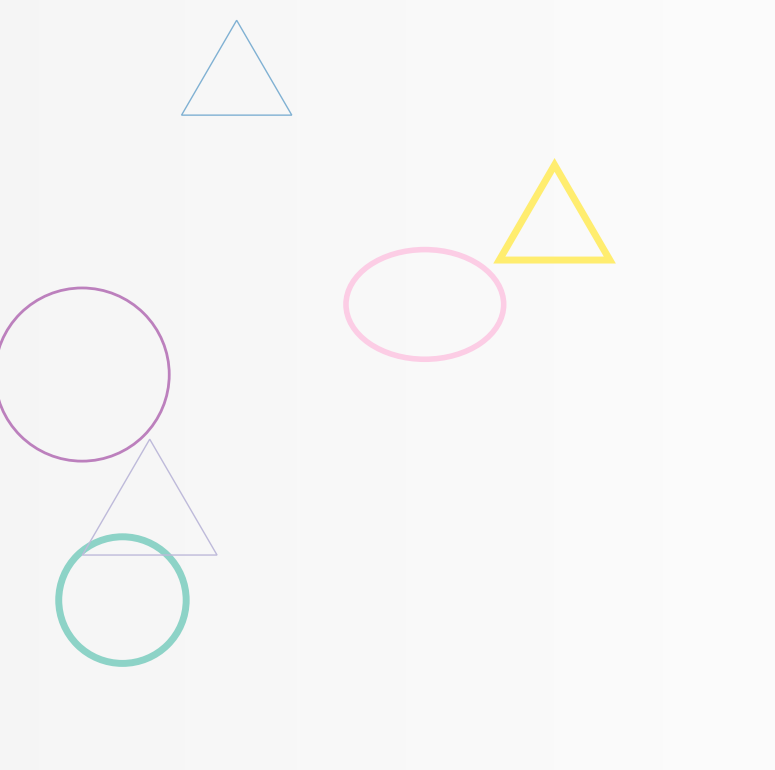[{"shape": "circle", "thickness": 2.5, "radius": 0.41, "center": [0.158, 0.221]}, {"shape": "triangle", "thickness": 0.5, "radius": 0.5, "center": [0.193, 0.329]}, {"shape": "triangle", "thickness": 0.5, "radius": 0.41, "center": [0.305, 0.892]}, {"shape": "oval", "thickness": 2, "radius": 0.51, "center": [0.548, 0.605]}, {"shape": "circle", "thickness": 1, "radius": 0.56, "center": [0.106, 0.514]}, {"shape": "triangle", "thickness": 2.5, "radius": 0.41, "center": [0.716, 0.703]}]